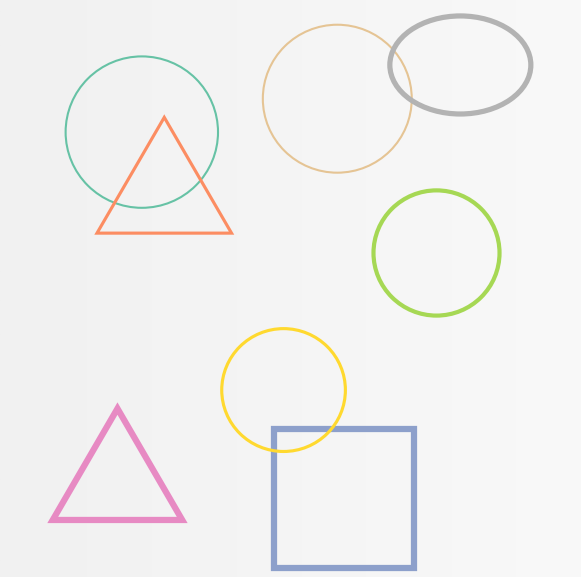[{"shape": "circle", "thickness": 1, "radius": 0.66, "center": [0.244, 0.77]}, {"shape": "triangle", "thickness": 1.5, "radius": 0.67, "center": [0.283, 0.662]}, {"shape": "square", "thickness": 3, "radius": 0.6, "center": [0.592, 0.136]}, {"shape": "triangle", "thickness": 3, "radius": 0.64, "center": [0.202, 0.163]}, {"shape": "circle", "thickness": 2, "radius": 0.54, "center": [0.751, 0.561]}, {"shape": "circle", "thickness": 1.5, "radius": 0.53, "center": [0.488, 0.324]}, {"shape": "circle", "thickness": 1, "radius": 0.64, "center": [0.58, 0.828]}, {"shape": "oval", "thickness": 2.5, "radius": 0.61, "center": [0.792, 0.887]}]